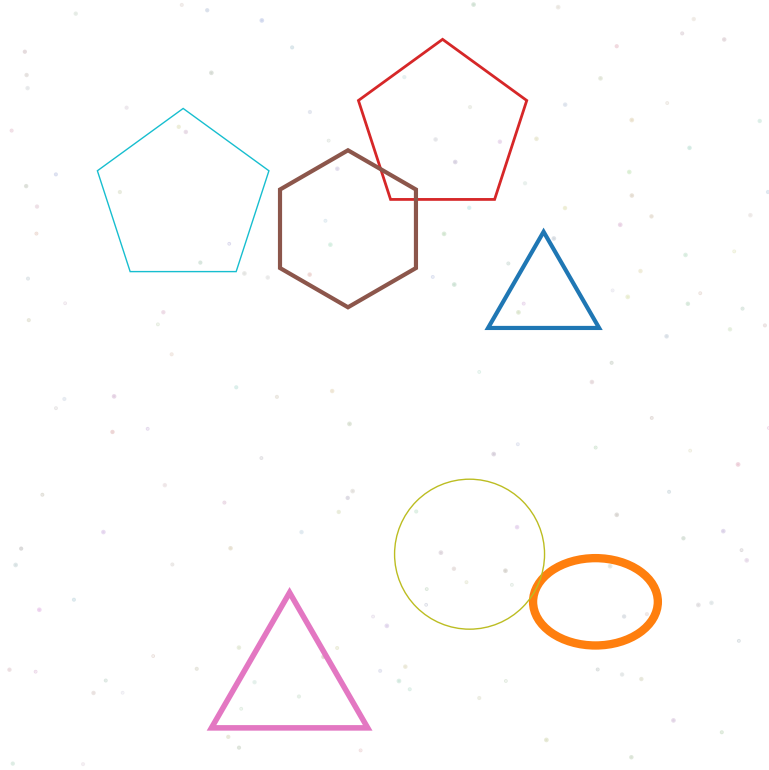[{"shape": "triangle", "thickness": 1.5, "radius": 0.42, "center": [0.706, 0.616]}, {"shape": "oval", "thickness": 3, "radius": 0.41, "center": [0.773, 0.218]}, {"shape": "pentagon", "thickness": 1, "radius": 0.57, "center": [0.575, 0.834]}, {"shape": "hexagon", "thickness": 1.5, "radius": 0.51, "center": [0.452, 0.703]}, {"shape": "triangle", "thickness": 2, "radius": 0.59, "center": [0.376, 0.113]}, {"shape": "circle", "thickness": 0.5, "radius": 0.49, "center": [0.61, 0.28]}, {"shape": "pentagon", "thickness": 0.5, "radius": 0.59, "center": [0.238, 0.742]}]